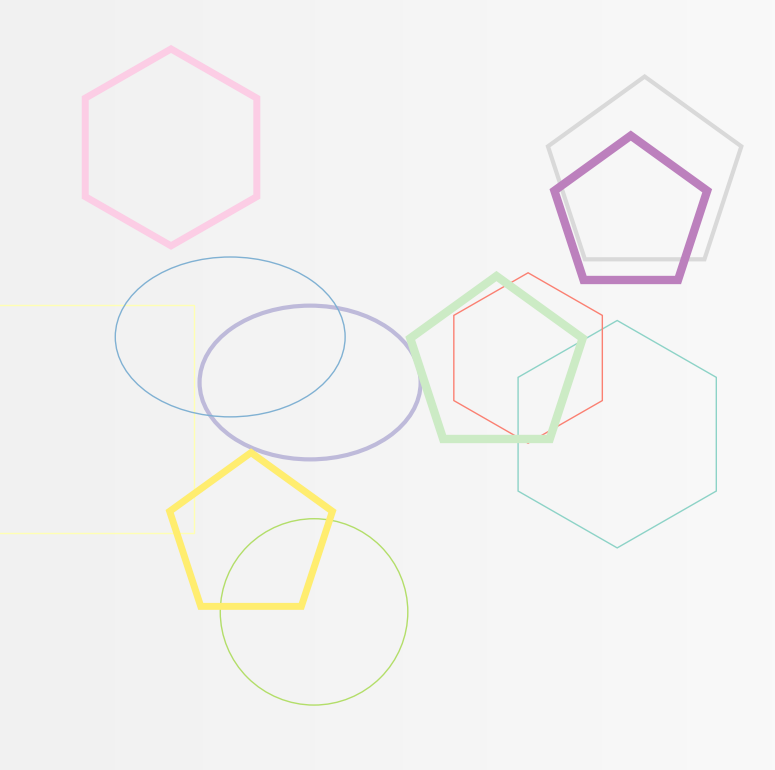[{"shape": "hexagon", "thickness": 0.5, "radius": 0.74, "center": [0.796, 0.436]}, {"shape": "square", "thickness": 0.5, "radius": 0.74, "center": [0.102, 0.456]}, {"shape": "oval", "thickness": 1.5, "radius": 0.71, "center": [0.4, 0.503]}, {"shape": "hexagon", "thickness": 0.5, "radius": 0.55, "center": [0.681, 0.535]}, {"shape": "oval", "thickness": 0.5, "radius": 0.74, "center": [0.297, 0.562]}, {"shape": "circle", "thickness": 0.5, "radius": 0.61, "center": [0.405, 0.205]}, {"shape": "hexagon", "thickness": 2.5, "radius": 0.64, "center": [0.221, 0.809]}, {"shape": "pentagon", "thickness": 1.5, "radius": 0.66, "center": [0.832, 0.769]}, {"shape": "pentagon", "thickness": 3, "radius": 0.52, "center": [0.814, 0.72]}, {"shape": "pentagon", "thickness": 3, "radius": 0.58, "center": [0.641, 0.525]}, {"shape": "pentagon", "thickness": 2.5, "radius": 0.55, "center": [0.324, 0.302]}]